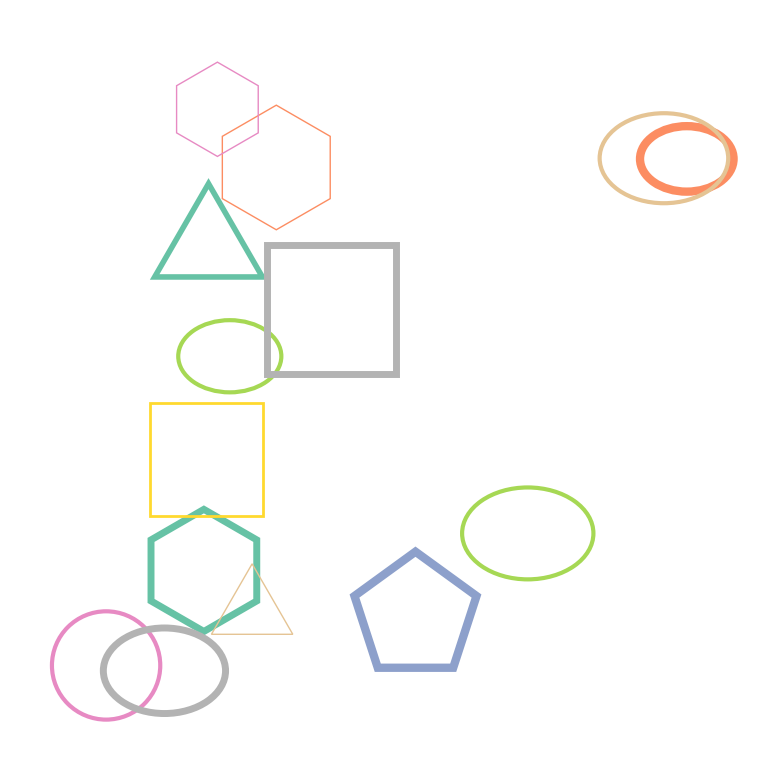[{"shape": "hexagon", "thickness": 2.5, "radius": 0.4, "center": [0.265, 0.259]}, {"shape": "triangle", "thickness": 2, "radius": 0.4, "center": [0.271, 0.681]}, {"shape": "oval", "thickness": 3, "radius": 0.3, "center": [0.892, 0.794]}, {"shape": "hexagon", "thickness": 0.5, "radius": 0.4, "center": [0.359, 0.783]}, {"shape": "pentagon", "thickness": 3, "radius": 0.42, "center": [0.54, 0.2]}, {"shape": "hexagon", "thickness": 0.5, "radius": 0.31, "center": [0.282, 0.858]}, {"shape": "circle", "thickness": 1.5, "radius": 0.35, "center": [0.138, 0.136]}, {"shape": "oval", "thickness": 1.5, "radius": 0.33, "center": [0.298, 0.537]}, {"shape": "oval", "thickness": 1.5, "radius": 0.43, "center": [0.685, 0.307]}, {"shape": "square", "thickness": 1, "radius": 0.37, "center": [0.268, 0.403]}, {"shape": "triangle", "thickness": 0.5, "radius": 0.31, "center": [0.327, 0.207]}, {"shape": "oval", "thickness": 1.5, "radius": 0.42, "center": [0.862, 0.795]}, {"shape": "oval", "thickness": 2.5, "radius": 0.4, "center": [0.214, 0.129]}, {"shape": "square", "thickness": 2.5, "radius": 0.42, "center": [0.43, 0.598]}]